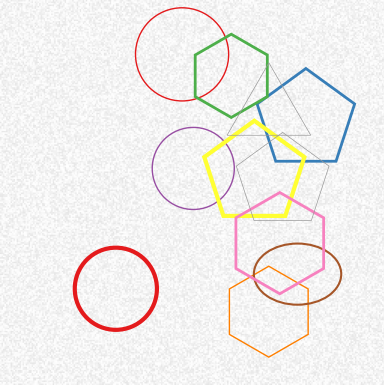[{"shape": "circle", "thickness": 1, "radius": 0.6, "center": [0.473, 0.859]}, {"shape": "circle", "thickness": 3, "radius": 0.53, "center": [0.301, 0.25]}, {"shape": "pentagon", "thickness": 2, "radius": 0.67, "center": [0.795, 0.689]}, {"shape": "hexagon", "thickness": 2, "radius": 0.54, "center": [0.601, 0.803]}, {"shape": "circle", "thickness": 1, "radius": 0.53, "center": [0.502, 0.562]}, {"shape": "hexagon", "thickness": 1, "radius": 0.59, "center": [0.698, 0.19]}, {"shape": "pentagon", "thickness": 3, "radius": 0.68, "center": [0.661, 0.55]}, {"shape": "oval", "thickness": 1.5, "radius": 0.57, "center": [0.773, 0.288]}, {"shape": "hexagon", "thickness": 2, "radius": 0.66, "center": [0.727, 0.368]}, {"shape": "pentagon", "thickness": 0.5, "radius": 0.63, "center": [0.734, 0.529]}, {"shape": "triangle", "thickness": 0.5, "radius": 0.63, "center": [0.698, 0.711]}]